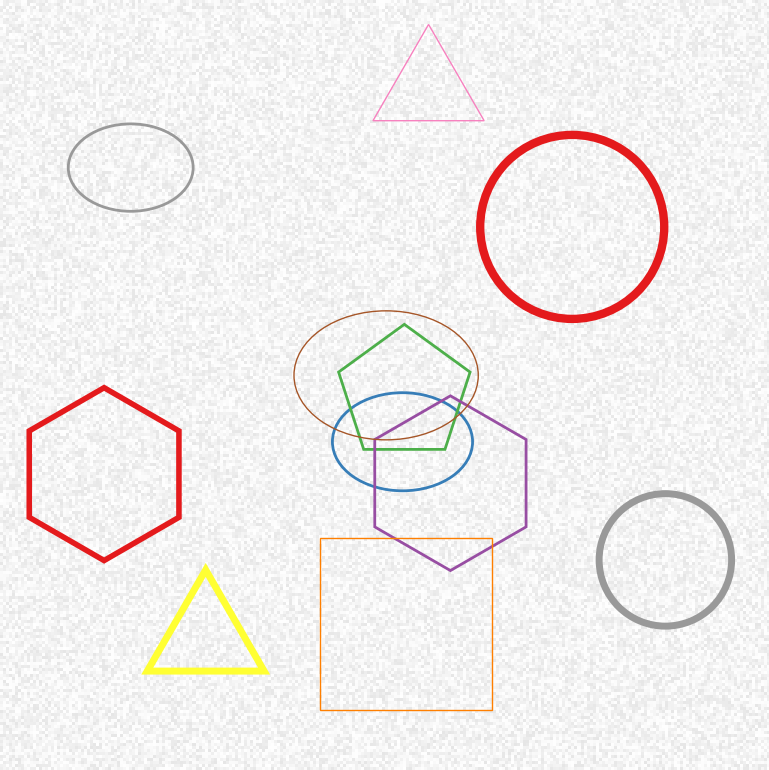[{"shape": "circle", "thickness": 3, "radius": 0.6, "center": [0.743, 0.705]}, {"shape": "hexagon", "thickness": 2, "radius": 0.56, "center": [0.135, 0.384]}, {"shape": "oval", "thickness": 1, "radius": 0.46, "center": [0.523, 0.426]}, {"shape": "pentagon", "thickness": 1, "radius": 0.45, "center": [0.525, 0.489]}, {"shape": "hexagon", "thickness": 1, "radius": 0.57, "center": [0.585, 0.372]}, {"shape": "square", "thickness": 0.5, "radius": 0.56, "center": [0.527, 0.19]}, {"shape": "triangle", "thickness": 2.5, "radius": 0.44, "center": [0.267, 0.172]}, {"shape": "oval", "thickness": 0.5, "radius": 0.6, "center": [0.501, 0.513]}, {"shape": "triangle", "thickness": 0.5, "radius": 0.42, "center": [0.557, 0.885]}, {"shape": "circle", "thickness": 2.5, "radius": 0.43, "center": [0.864, 0.273]}, {"shape": "oval", "thickness": 1, "radius": 0.41, "center": [0.17, 0.782]}]